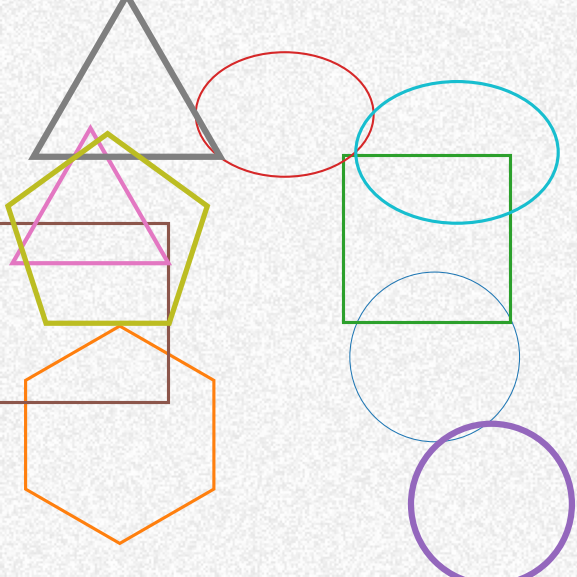[{"shape": "circle", "thickness": 0.5, "radius": 0.73, "center": [0.753, 0.381]}, {"shape": "hexagon", "thickness": 1.5, "radius": 0.94, "center": [0.207, 0.246]}, {"shape": "square", "thickness": 1.5, "radius": 0.72, "center": [0.739, 0.586]}, {"shape": "oval", "thickness": 1, "radius": 0.77, "center": [0.493, 0.801]}, {"shape": "circle", "thickness": 3, "radius": 0.7, "center": [0.851, 0.126]}, {"shape": "square", "thickness": 1.5, "radius": 0.78, "center": [0.135, 0.458]}, {"shape": "triangle", "thickness": 2, "radius": 0.78, "center": [0.157, 0.621]}, {"shape": "triangle", "thickness": 3, "radius": 0.93, "center": [0.22, 0.821]}, {"shape": "pentagon", "thickness": 2.5, "radius": 0.91, "center": [0.186, 0.586]}, {"shape": "oval", "thickness": 1.5, "radius": 0.88, "center": [0.791, 0.735]}]